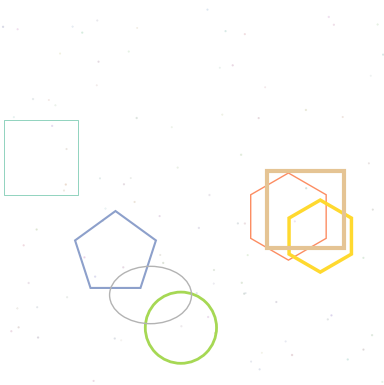[{"shape": "square", "thickness": 0.5, "radius": 0.48, "center": [0.107, 0.591]}, {"shape": "hexagon", "thickness": 1, "radius": 0.57, "center": [0.749, 0.438]}, {"shape": "pentagon", "thickness": 1.5, "radius": 0.55, "center": [0.3, 0.341]}, {"shape": "circle", "thickness": 2, "radius": 0.46, "center": [0.47, 0.149]}, {"shape": "hexagon", "thickness": 2.5, "radius": 0.47, "center": [0.832, 0.387]}, {"shape": "square", "thickness": 3, "radius": 0.5, "center": [0.794, 0.456]}, {"shape": "oval", "thickness": 1, "radius": 0.53, "center": [0.391, 0.234]}]